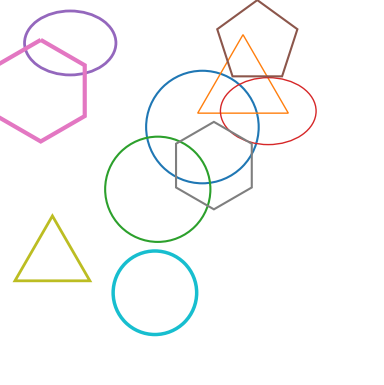[{"shape": "circle", "thickness": 1.5, "radius": 0.73, "center": [0.526, 0.67]}, {"shape": "triangle", "thickness": 1, "radius": 0.68, "center": [0.631, 0.774]}, {"shape": "circle", "thickness": 1.5, "radius": 0.68, "center": [0.41, 0.508]}, {"shape": "oval", "thickness": 1, "radius": 0.62, "center": [0.697, 0.711]}, {"shape": "oval", "thickness": 2, "radius": 0.59, "center": [0.182, 0.888]}, {"shape": "pentagon", "thickness": 1.5, "radius": 0.55, "center": [0.668, 0.89]}, {"shape": "hexagon", "thickness": 3, "radius": 0.66, "center": [0.106, 0.764]}, {"shape": "hexagon", "thickness": 1.5, "radius": 0.57, "center": [0.556, 0.57]}, {"shape": "triangle", "thickness": 2, "radius": 0.56, "center": [0.136, 0.327]}, {"shape": "circle", "thickness": 2.5, "radius": 0.54, "center": [0.402, 0.24]}]